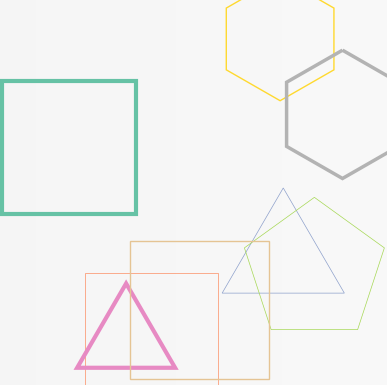[{"shape": "square", "thickness": 3, "radius": 0.86, "center": [0.178, 0.617]}, {"shape": "square", "thickness": 0.5, "radius": 0.86, "center": [0.391, 0.12]}, {"shape": "triangle", "thickness": 0.5, "radius": 0.91, "center": [0.731, 0.33]}, {"shape": "triangle", "thickness": 3, "radius": 0.73, "center": [0.325, 0.118]}, {"shape": "pentagon", "thickness": 0.5, "radius": 0.95, "center": [0.811, 0.298]}, {"shape": "hexagon", "thickness": 1, "radius": 0.8, "center": [0.723, 0.899]}, {"shape": "square", "thickness": 1, "radius": 0.9, "center": [0.515, 0.195]}, {"shape": "hexagon", "thickness": 2.5, "radius": 0.83, "center": [0.884, 0.703]}]